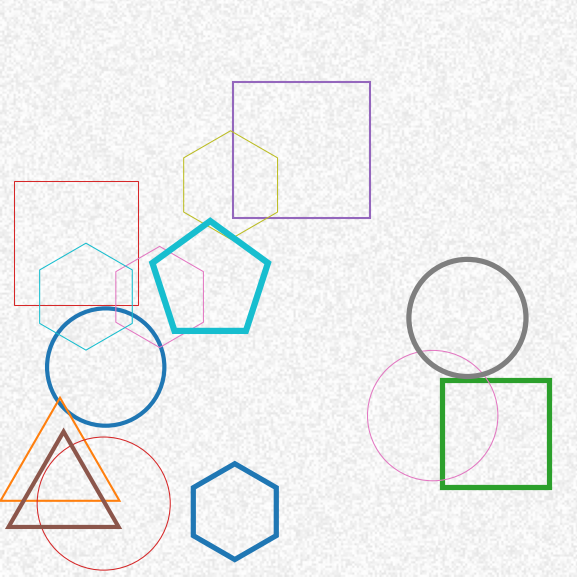[{"shape": "hexagon", "thickness": 2.5, "radius": 0.41, "center": [0.407, 0.113]}, {"shape": "circle", "thickness": 2, "radius": 0.51, "center": [0.183, 0.364]}, {"shape": "triangle", "thickness": 1, "radius": 0.59, "center": [0.104, 0.191]}, {"shape": "square", "thickness": 2.5, "radius": 0.46, "center": [0.858, 0.248]}, {"shape": "circle", "thickness": 0.5, "radius": 0.58, "center": [0.18, 0.127]}, {"shape": "square", "thickness": 0.5, "radius": 0.54, "center": [0.131, 0.579]}, {"shape": "square", "thickness": 1, "radius": 0.59, "center": [0.522, 0.739]}, {"shape": "triangle", "thickness": 2, "radius": 0.55, "center": [0.11, 0.142]}, {"shape": "hexagon", "thickness": 0.5, "radius": 0.44, "center": [0.276, 0.485]}, {"shape": "circle", "thickness": 0.5, "radius": 0.56, "center": [0.749, 0.279]}, {"shape": "circle", "thickness": 2.5, "radius": 0.51, "center": [0.809, 0.449]}, {"shape": "hexagon", "thickness": 0.5, "radius": 0.47, "center": [0.399, 0.679]}, {"shape": "hexagon", "thickness": 0.5, "radius": 0.46, "center": [0.149, 0.485]}, {"shape": "pentagon", "thickness": 3, "radius": 0.53, "center": [0.364, 0.511]}]